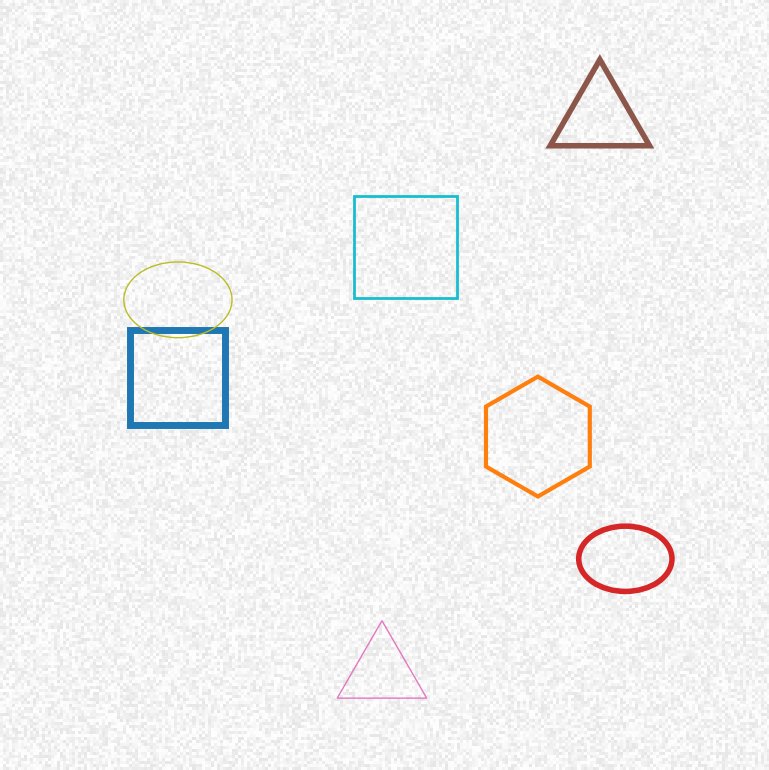[{"shape": "square", "thickness": 2.5, "radius": 0.31, "center": [0.23, 0.51]}, {"shape": "hexagon", "thickness": 1.5, "radius": 0.39, "center": [0.699, 0.433]}, {"shape": "oval", "thickness": 2, "radius": 0.3, "center": [0.812, 0.274]}, {"shape": "triangle", "thickness": 2, "radius": 0.37, "center": [0.779, 0.848]}, {"shape": "triangle", "thickness": 0.5, "radius": 0.34, "center": [0.496, 0.127]}, {"shape": "oval", "thickness": 0.5, "radius": 0.35, "center": [0.231, 0.611]}, {"shape": "square", "thickness": 1, "radius": 0.33, "center": [0.527, 0.679]}]